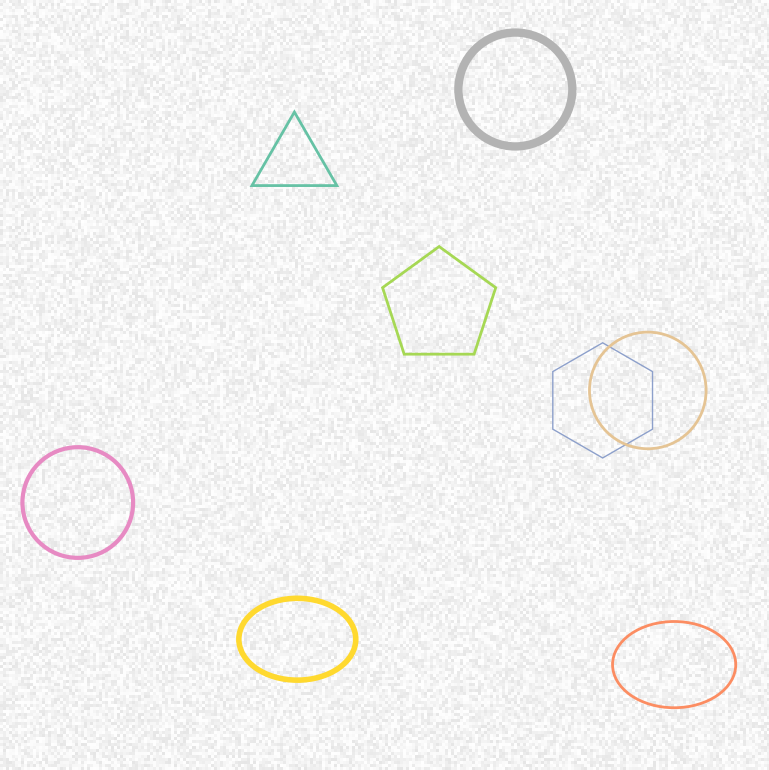[{"shape": "triangle", "thickness": 1, "radius": 0.32, "center": [0.382, 0.791]}, {"shape": "oval", "thickness": 1, "radius": 0.4, "center": [0.876, 0.137]}, {"shape": "hexagon", "thickness": 0.5, "radius": 0.37, "center": [0.783, 0.48]}, {"shape": "circle", "thickness": 1.5, "radius": 0.36, "center": [0.101, 0.347]}, {"shape": "pentagon", "thickness": 1, "radius": 0.39, "center": [0.57, 0.603]}, {"shape": "oval", "thickness": 2, "radius": 0.38, "center": [0.386, 0.17]}, {"shape": "circle", "thickness": 1, "radius": 0.38, "center": [0.841, 0.493]}, {"shape": "circle", "thickness": 3, "radius": 0.37, "center": [0.669, 0.884]}]